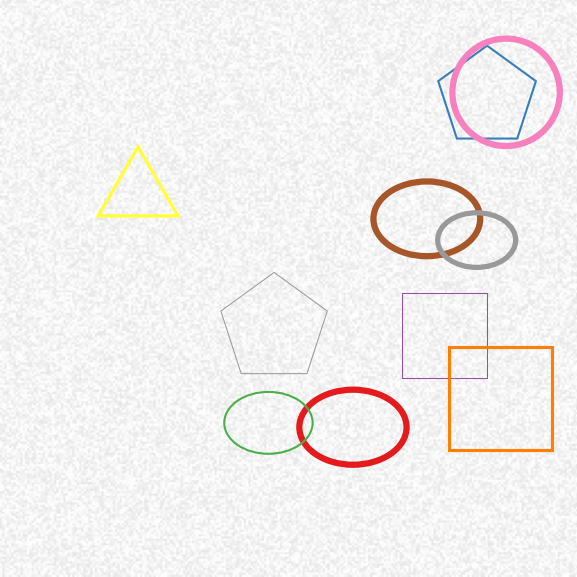[{"shape": "oval", "thickness": 3, "radius": 0.46, "center": [0.611, 0.259]}, {"shape": "pentagon", "thickness": 1, "radius": 0.44, "center": [0.843, 0.831]}, {"shape": "oval", "thickness": 1, "radius": 0.38, "center": [0.465, 0.267]}, {"shape": "square", "thickness": 0.5, "radius": 0.37, "center": [0.769, 0.418]}, {"shape": "square", "thickness": 1.5, "radius": 0.44, "center": [0.867, 0.309]}, {"shape": "triangle", "thickness": 1.5, "radius": 0.4, "center": [0.239, 0.665]}, {"shape": "oval", "thickness": 3, "radius": 0.46, "center": [0.739, 0.62]}, {"shape": "circle", "thickness": 3, "radius": 0.46, "center": [0.876, 0.839]}, {"shape": "pentagon", "thickness": 0.5, "radius": 0.48, "center": [0.475, 0.431]}, {"shape": "oval", "thickness": 2.5, "radius": 0.34, "center": [0.825, 0.583]}]